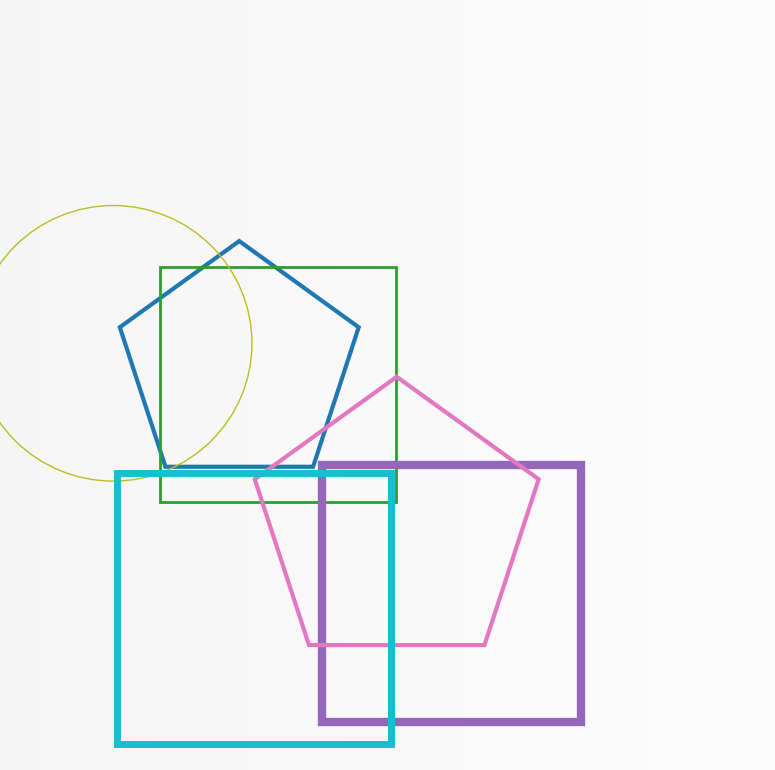[{"shape": "pentagon", "thickness": 1.5, "radius": 0.81, "center": [0.309, 0.525]}, {"shape": "square", "thickness": 1, "radius": 0.76, "center": [0.358, 0.501]}, {"shape": "square", "thickness": 3, "radius": 0.84, "center": [0.583, 0.229]}, {"shape": "pentagon", "thickness": 1.5, "radius": 0.96, "center": [0.512, 0.318]}, {"shape": "circle", "thickness": 0.5, "radius": 0.89, "center": [0.146, 0.554]}, {"shape": "square", "thickness": 2.5, "radius": 0.88, "center": [0.328, 0.21]}]